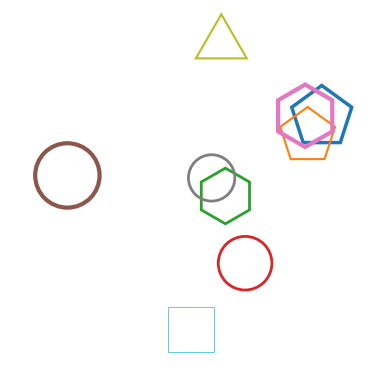[{"shape": "pentagon", "thickness": 2.5, "radius": 0.41, "center": [0.836, 0.696]}, {"shape": "pentagon", "thickness": 1.5, "radius": 0.37, "center": [0.799, 0.647]}, {"shape": "hexagon", "thickness": 2, "radius": 0.36, "center": [0.585, 0.491]}, {"shape": "circle", "thickness": 2, "radius": 0.35, "center": [0.637, 0.316]}, {"shape": "circle", "thickness": 3, "radius": 0.42, "center": [0.175, 0.544]}, {"shape": "hexagon", "thickness": 3, "radius": 0.41, "center": [0.793, 0.699]}, {"shape": "circle", "thickness": 2, "radius": 0.3, "center": [0.55, 0.538]}, {"shape": "triangle", "thickness": 1.5, "radius": 0.38, "center": [0.575, 0.887]}, {"shape": "square", "thickness": 0.5, "radius": 0.3, "center": [0.496, 0.144]}]